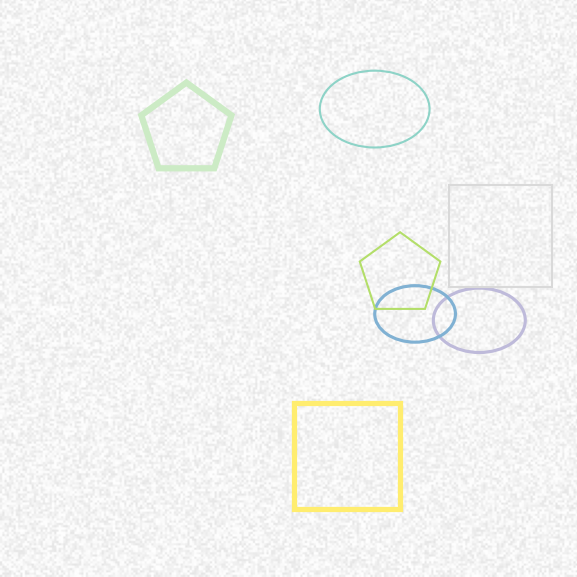[{"shape": "oval", "thickness": 1, "radius": 0.48, "center": [0.649, 0.81]}, {"shape": "oval", "thickness": 1.5, "radius": 0.4, "center": [0.83, 0.444]}, {"shape": "oval", "thickness": 1.5, "radius": 0.35, "center": [0.719, 0.456]}, {"shape": "pentagon", "thickness": 1, "radius": 0.37, "center": [0.693, 0.524]}, {"shape": "square", "thickness": 1, "radius": 0.45, "center": [0.867, 0.59]}, {"shape": "pentagon", "thickness": 3, "radius": 0.41, "center": [0.323, 0.774]}, {"shape": "square", "thickness": 2.5, "radius": 0.46, "center": [0.6, 0.209]}]